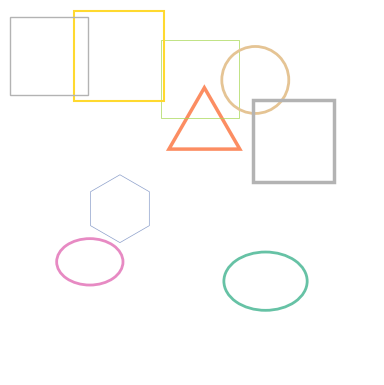[{"shape": "oval", "thickness": 2, "radius": 0.54, "center": [0.69, 0.27]}, {"shape": "triangle", "thickness": 2.5, "radius": 0.53, "center": [0.531, 0.666]}, {"shape": "hexagon", "thickness": 0.5, "radius": 0.44, "center": [0.312, 0.458]}, {"shape": "oval", "thickness": 2, "radius": 0.43, "center": [0.233, 0.32]}, {"shape": "square", "thickness": 0.5, "radius": 0.51, "center": [0.52, 0.795]}, {"shape": "square", "thickness": 1.5, "radius": 0.58, "center": [0.308, 0.856]}, {"shape": "circle", "thickness": 2, "radius": 0.43, "center": [0.663, 0.792]}, {"shape": "square", "thickness": 2.5, "radius": 0.53, "center": [0.762, 0.634]}, {"shape": "square", "thickness": 1, "radius": 0.51, "center": [0.127, 0.854]}]